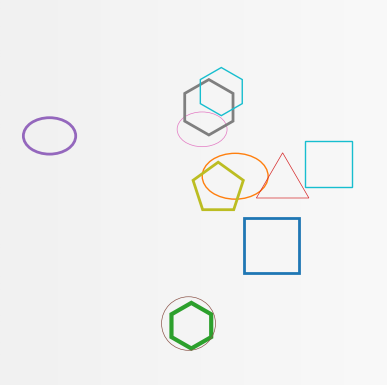[{"shape": "square", "thickness": 2, "radius": 0.35, "center": [0.701, 0.363]}, {"shape": "oval", "thickness": 1, "radius": 0.43, "center": [0.607, 0.542]}, {"shape": "hexagon", "thickness": 3, "radius": 0.3, "center": [0.494, 0.154]}, {"shape": "triangle", "thickness": 0.5, "radius": 0.39, "center": [0.729, 0.525]}, {"shape": "oval", "thickness": 2, "radius": 0.34, "center": [0.128, 0.647]}, {"shape": "circle", "thickness": 0.5, "radius": 0.35, "center": [0.486, 0.16]}, {"shape": "oval", "thickness": 0.5, "radius": 0.32, "center": [0.522, 0.664]}, {"shape": "hexagon", "thickness": 2, "radius": 0.36, "center": [0.539, 0.721]}, {"shape": "pentagon", "thickness": 2, "radius": 0.34, "center": [0.563, 0.511]}, {"shape": "square", "thickness": 1, "radius": 0.3, "center": [0.848, 0.573]}, {"shape": "hexagon", "thickness": 1, "radius": 0.31, "center": [0.571, 0.762]}]